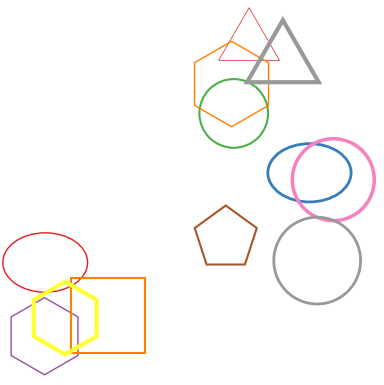[{"shape": "oval", "thickness": 1, "radius": 0.55, "center": [0.117, 0.318]}, {"shape": "triangle", "thickness": 0.5, "radius": 0.46, "center": [0.647, 0.889]}, {"shape": "oval", "thickness": 2, "radius": 0.54, "center": [0.804, 0.551]}, {"shape": "circle", "thickness": 1.5, "radius": 0.45, "center": [0.607, 0.705]}, {"shape": "hexagon", "thickness": 1, "radius": 0.5, "center": [0.116, 0.127]}, {"shape": "square", "thickness": 1.5, "radius": 0.48, "center": [0.28, 0.181]}, {"shape": "hexagon", "thickness": 1, "radius": 0.55, "center": [0.601, 0.782]}, {"shape": "hexagon", "thickness": 3, "radius": 0.47, "center": [0.169, 0.174]}, {"shape": "pentagon", "thickness": 1.5, "radius": 0.42, "center": [0.586, 0.381]}, {"shape": "circle", "thickness": 2.5, "radius": 0.53, "center": [0.866, 0.533]}, {"shape": "triangle", "thickness": 3, "radius": 0.54, "center": [0.735, 0.84]}, {"shape": "circle", "thickness": 2, "radius": 0.56, "center": [0.824, 0.323]}]